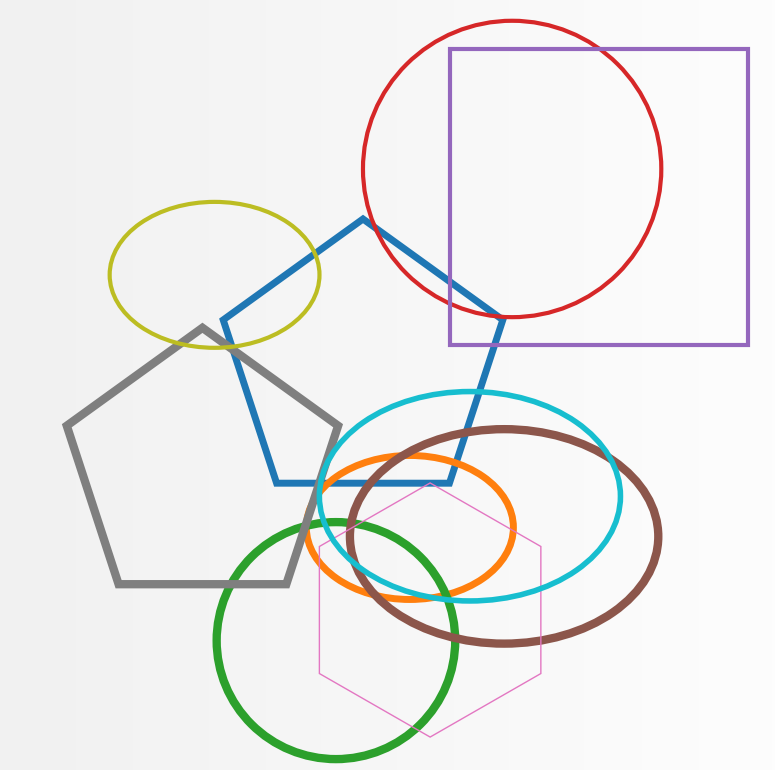[{"shape": "pentagon", "thickness": 2.5, "radius": 0.95, "center": [0.468, 0.526]}, {"shape": "oval", "thickness": 2.5, "radius": 0.67, "center": [0.529, 0.315]}, {"shape": "circle", "thickness": 3, "radius": 0.77, "center": [0.433, 0.168]}, {"shape": "circle", "thickness": 1.5, "radius": 0.96, "center": [0.661, 0.781]}, {"shape": "square", "thickness": 1.5, "radius": 0.96, "center": [0.773, 0.744]}, {"shape": "oval", "thickness": 3, "radius": 0.99, "center": [0.65, 0.303]}, {"shape": "hexagon", "thickness": 0.5, "radius": 0.82, "center": [0.555, 0.208]}, {"shape": "pentagon", "thickness": 3, "radius": 0.92, "center": [0.261, 0.39]}, {"shape": "oval", "thickness": 1.5, "radius": 0.68, "center": [0.277, 0.643]}, {"shape": "oval", "thickness": 2, "radius": 0.97, "center": [0.606, 0.356]}]